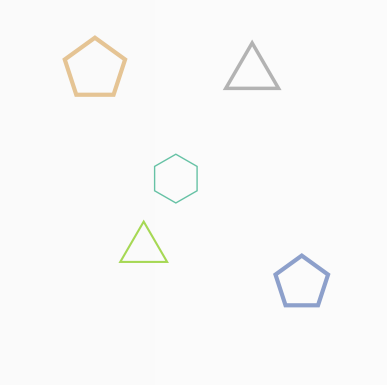[{"shape": "hexagon", "thickness": 1, "radius": 0.32, "center": [0.454, 0.536]}, {"shape": "pentagon", "thickness": 3, "radius": 0.36, "center": [0.779, 0.265]}, {"shape": "triangle", "thickness": 1.5, "radius": 0.35, "center": [0.371, 0.355]}, {"shape": "pentagon", "thickness": 3, "radius": 0.41, "center": [0.245, 0.82]}, {"shape": "triangle", "thickness": 2.5, "radius": 0.39, "center": [0.651, 0.81]}]